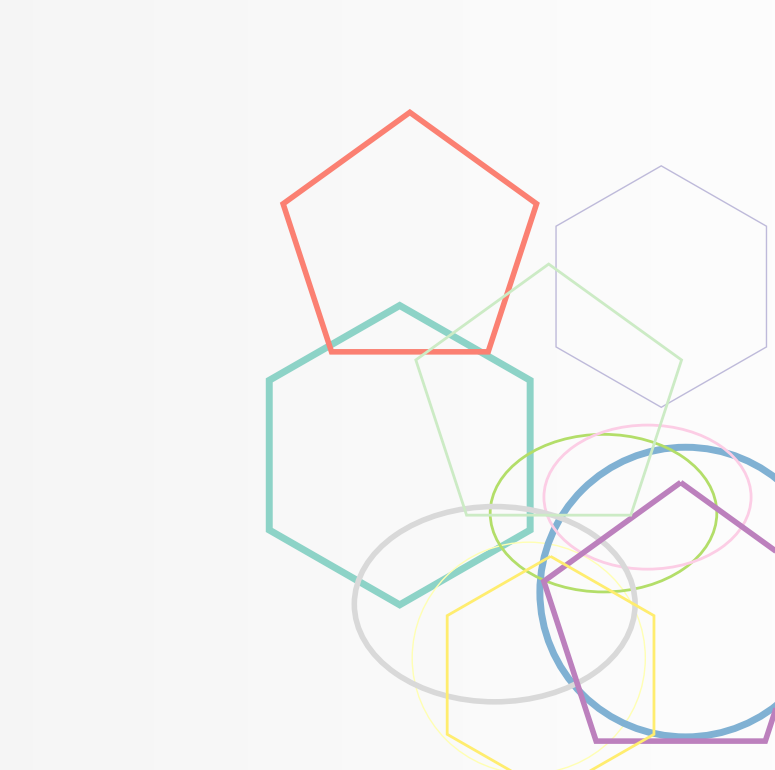[{"shape": "hexagon", "thickness": 2.5, "radius": 0.97, "center": [0.516, 0.409]}, {"shape": "circle", "thickness": 0.5, "radius": 0.75, "center": [0.682, 0.145]}, {"shape": "hexagon", "thickness": 0.5, "radius": 0.78, "center": [0.853, 0.628]}, {"shape": "pentagon", "thickness": 2, "radius": 0.86, "center": [0.529, 0.682]}, {"shape": "circle", "thickness": 2.5, "radius": 0.94, "center": [0.885, 0.231]}, {"shape": "oval", "thickness": 1, "radius": 0.73, "center": [0.779, 0.334]}, {"shape": "oval", "thickness": 1, "radius": 0.67, "center": [0.835, 0.354]}, {"shape": "oval", "thickness": 2, "radius": 0.91, "center": [0.638, 0.215]}, {"shape": "pentagon", "thickness": 2, "radius": 0.93, "center": [0.878, 0.188]}, {"shape": "pentagon", "thickness": 1, "radius": 0.9, "center": [0.708, 0.477]}, {"shape": "hexagon", "thickness": 1, "radius": 0.77, "center": [0.71, 0.123]}]